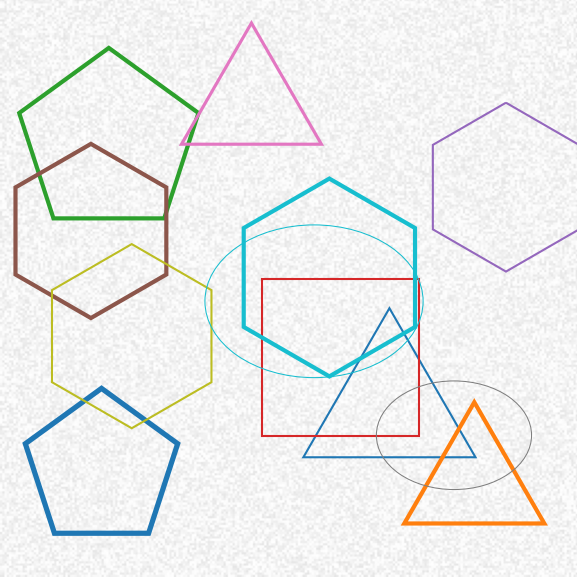[{"shape": "triangle", "thickness": 1, "radius": 0.86, "center": [0.674, 0.293]}, {"shape": "pentagon", "thickness": 2.5, "radius": 0.69, "center": [0.176, 0.188]}, {"shape": "triangle", "thickness": 2, "radius": 0.7, "center": [0.821, 0.163]}, {"shape": "pentagon", "thickness": 2, "radius": 0.82, "center": [0.188, 0.753]}, {"shape": "square", "thickness": 1, "radius": 0.68, "center": [0.589, 0.381]}, {"shape": "hexagon", "thickness": 1, "radius": 0.73, "center": [0.876, 0.675]}, {"shape": "hexagon", "thickness": 2, "radius": 0.75, "center": [0.157, 0.599]}, {"shape": "triangle", "thickness": 1.5, "radius": 0.7, "center": [0.435, 0.819]}, {"shape": "oval", "thickness": 0.5, "radius": 0.67, "center": [0.786, 0.245]}, {"shape": "hexagon", "thickness": 1, "radius": 0.8, "center": [0.228, 0.417]}, {"shape": "hexagon", "thickness": 2, "radius": 0.86, "center": [0.57, 0.519]}, {"shape": "oval", "thickness": 0.5, "radius": 0.94, "center": [0.544, 0.477]}]